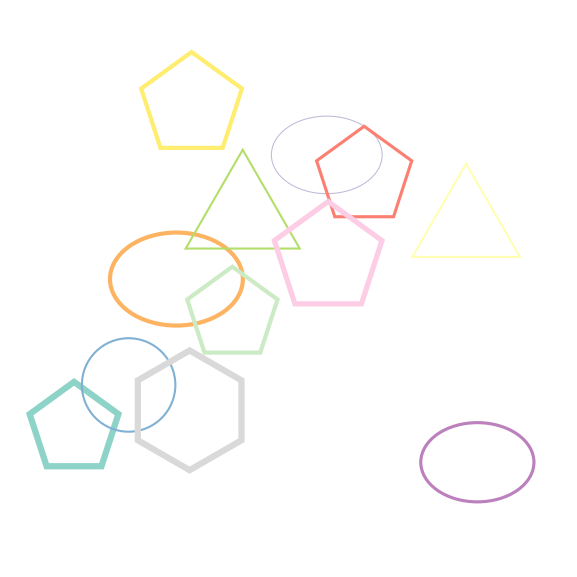[{"shape": "pentagon", "thickness": 3, "radius": 0.4, "center": [0.128, 0.257]}, {"shape": "triangle", "thickness": 1, "radius": 0.54, "center": [0.807, 0.608]}, {"shape": "oval", "thickness": 0.5, "radius": 0.48, "center": [0.566, 0.731]}, {"shape": "pentagon", "thickness": 1.5, "radius": 0.43, "center": [0.631, 0.694]}, {"shape": "circle", "thickness": 1, "radius": 0.4, "center": [0.223, 0.333]}, {"shape": "oval", "thickness": 2, "radius": 0.58, "center": [0.306, 0.516]}, {"shape": "triangle", "thickness": 1, "radius": 0.57, "center": [0.42, 0.626]}, {"shape": "pentagon", "thickness": 2.5, "radius": 0.49, "center": [0.568, 0.552]}, {"shape": "hexagon", "thickness": 3, "radius": 0.52, "center": [0.328, 0.289]}, {"shape": "oval", "thickness": 1.5, "radius": 0.49, "center": [0.827, 0.199]}, {"shape": "pentagon", "thickness": 2, "radius": 0.41, "center": [0.402, 0.455]}, {"shape": "pentagon", "thickness": 2, "radius": 0.46, "center": [0.332, 0.817]}]